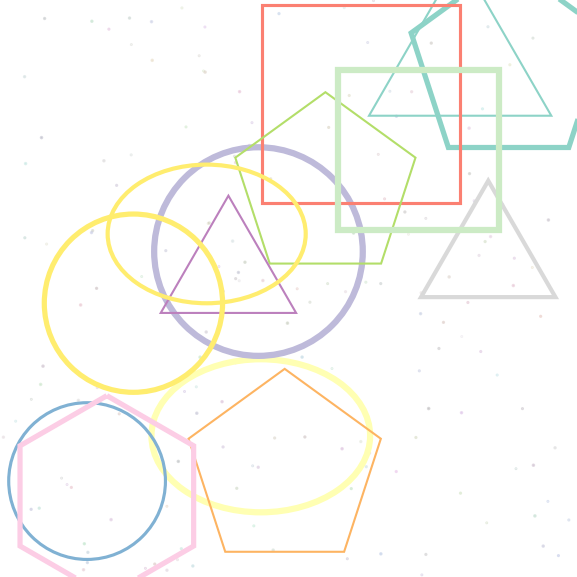[{"shape": "triangle", "thickness": 1, "radius": 0.91, "center": [0.797, 0.89]}, {"shape": "pentagon", "thickness": 2.5, "radius": 0.89, "center": [0.881, 0.887]}, {"shape": "oval", "thickness": 3, "radius": 0.95, "center": [0.452, 0.245]}, {"shape": "circle", "thickness": 3, "radius": 0.9, "center": [0.448, 0.564]}, {"shape": "square", "thickness": 1.5, "radius": 0.86, "center": [0.625, 0.819]}, {"shape": "circle", "thickness": 1.5, "radius": 0.68, "center": [0.151, 0.166]}, {"shape": "pentagon", "thickness": 1, "radius": 0.88, "center": [0.493, 0.185]}, {"shape": "pentagon", "thickness": 1, "radius": 0.82, "center": [0.563, 0.675]}, {"shape": "hexagon", "thickness": 2.5, "radius": 0.87, "center": [0.185, 0.14]}, {"shape": "triangle", "thickness": 2, "radius": 0.67, "center": [0.845, 0.552]}, {"shape": "triangle", "thickness": 1, "radius": 0.68, "center": [0.396, 0.525]}, {"shape": "square", "thickness": 3, "radius": 0.7, "center": [0.725, 0.739]}, {"shape": "oval", "thickness": 2, "radius": 0.86, "center": [0.358, 0.594]}, {"shape": "circle", "thickness": 2.5, "radius": 0.77, "center": [0.231, 0.474]}]